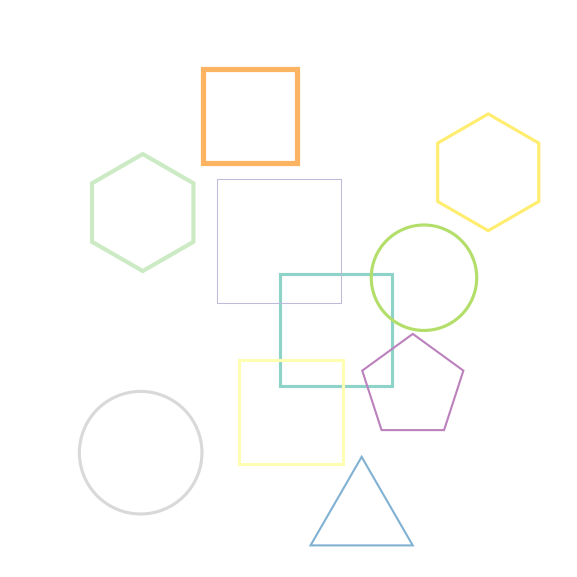[{"shape": "square", "thickness": 1.5, "radius": 0.48, "center": [0.581, 0.427]}, {"shape": "square", "thickness": 1.5, "radius": 0.45, "center": [0.503, 0.286]}, {"shape": "square", "thickness": 0.5, "radius": 0.54, "center": [0.483, 0.582]}, {"shape": "triangle", "thickness": 1, "radius": 0.51, "center": [0.626, 0.106]}, {"shape": "square", "thickness": 2.5, "radius": 0.41, "center": [0.433, 0.798]}, {"shape": "circle", "thickness": 1.5, "radius": 0.46, "center": [0.734, 0.518]}, {"shape": "circle", "thickness": 1.5, "radius": 0.53, "center": [0.244, 0.215]}, {"shape": "pentagon", "thickness": 1, "radius": 0.46, "center": [0.715, 0.329]}, {"shape": "hexagon", "thickness": 2, "radius": 0.51, "center": [0.247, 0.631]}, {"shape": "hexagon", "thickness": 1.5, "radius": 0.51, "center": [0.845, 0.701]}]